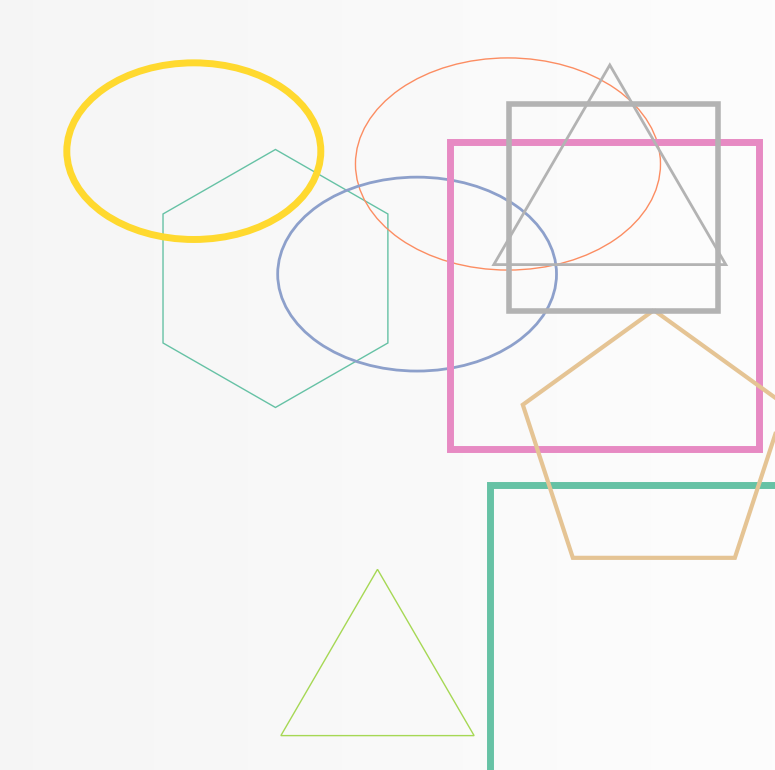[{"shape": "hexagon", "thickness": 0.5, "radius": 0.84, "center": [0.355, 0.638]}, {"shape": "square", "thickness": 2.5, "radius": 0.99, "center": [0.83, 0.172]}, {"shape": "oval", "thickness": 0.5, "radius": 0.98, "center": [0.655, 0.787]}, {"shape": "oval", "thickness": 1, "radius": 0.9, "center": [0.538, 0.644]}, {"shape": "square", "thickness": 2.5, "radius": 0.99, "center": [0.78, 0.616]}, {"shape": "triangle", "thickness": 0.5, "radius": 0.72, "center": [0.487, 0.117]}, {"shape": "oval", "thickness": 2.5, "radius": 0.82, "center": [0.25, 0.804]}, {"shape": "pentagon", "thickness": 1.5, "radius": 0.89, "center": [0.844, 0.419]}, {"shape": "square", "thickness": 2, "radius": 0.67, "center": [0.791, 0.731]}, {"shape": "triangle", "thickness": 1, "radius": 0.86, "center": [0.787, 0.743]}]